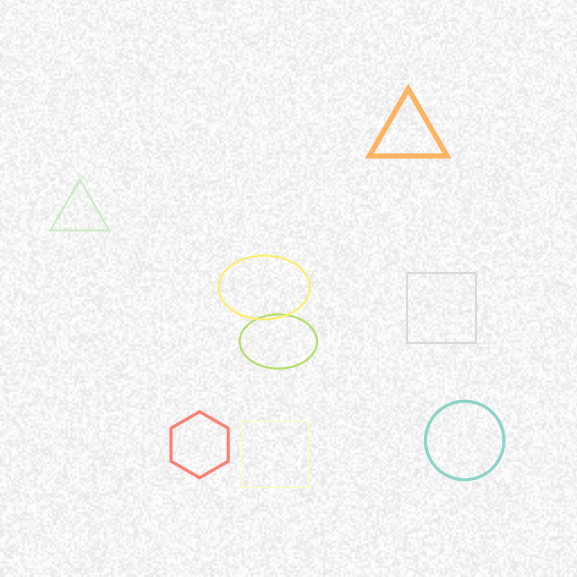[{"shape": "circle", "thickness": 1.5, "radius": 0.34, "center": [0.805, 0.236]}, {"shape": "square", "thickness": 0.5, "radius": 0.29, "center": [0.475, 0.213]}, {"shape": "hexagon", "thickness": 1.5, "radius": 0.29, "center": [0.346, 0.229]}, {"shape": "triangle", "thickness": 2.5, "radius": 0.39, "center": [0.707, 0.768]}, {"shape": "oval", "thickness": 1, "radius": 0.34, "center": [0.482, 0.408]}, {"shape": "square", "thickness": 1, "radius": 0.3, "center": [0.764, 0.466]}, {"shape": "triangle", "thickness": 1, "radius": 0.29, "center": [0.138, 0.629]}, {"shape": "oval", "thickness": 1, "radius": 0.39, "center": [0.457, 0.501]}]